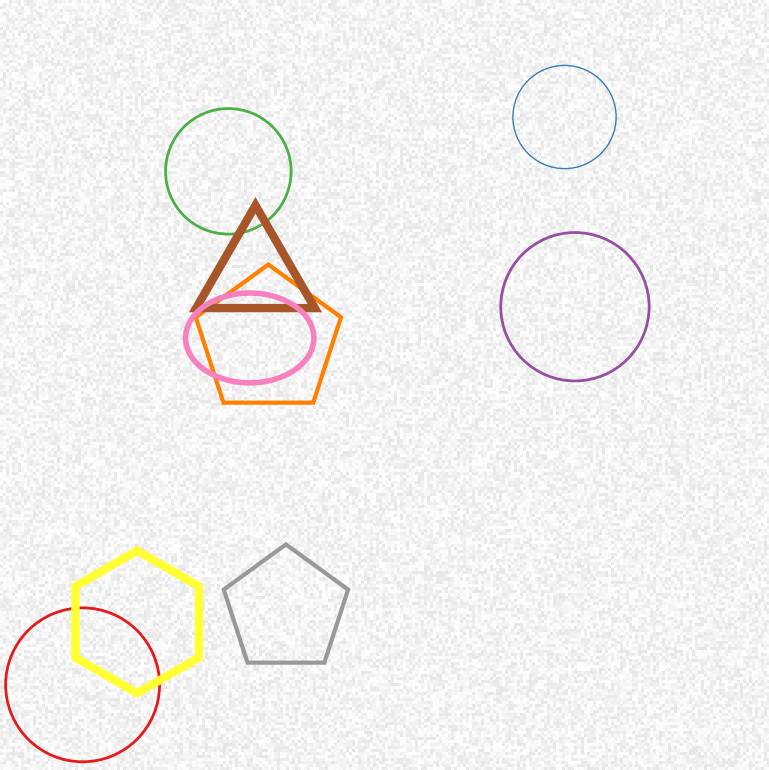[{"shape": "circle", "thickness": 1, "radius": 0.5, "center": [0.107, 0.111]}, {"shape": "circle", "thickness": 0.5, "radius": 0.34, "center": [0.733, 0.848]}, {"shape": "circle", "thickness": 1, "radius": 0.41, "center": [0.297, 0.777]}, {"shape": "circle", "thickness": 1, "radius": 0.48, "center": [0.747, 0.602]}, {"shape": "pentagon", "thickness": 1.5, "radius": 0.5, "center": [0.349, 0.557]}, {"shape": "hexagon", "thickness": 3, "radius": 0.46, "center": [0.178, 0.192]}, {"shape": "triangle", "thickness": 3, "radius": 0.44, "center": [0.332, 0.644]}, {"shape": "oval", "thickness": 2, "radius": 0.42, "center": [0.324, 0.561]}, {"shape": "pentagon", "thickness": 1.5, "radius": 0.42, "center": [0.371, 0.208]}]